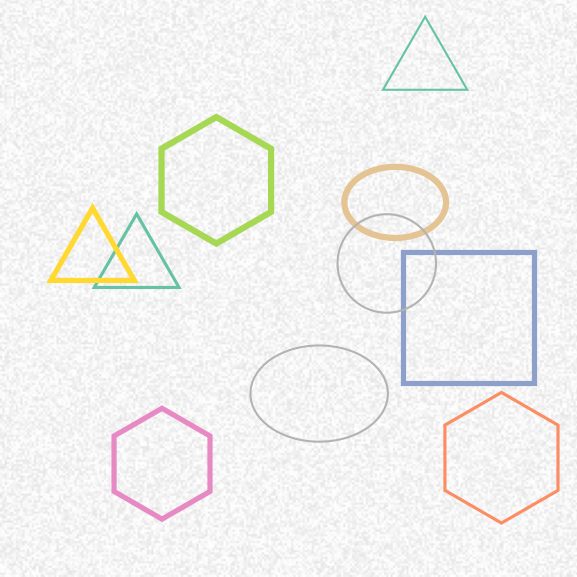[{"shape": "triangle", "thickness": 1, "radius": 0.42, "center": [0.736, 0.886]}, {"shape": "triangle", "thickness": 1.5, "radius": 0.42, "center": [0.237, 0.544]}, {"shape": "hexagon", "thickness": 1.5, "radius": 0.57, "center": [0.868, 0.207]}, {"shape": "square", "thickness": 2.5, "radius": 0.57, "center": [0.811, 0.449]}, {"shape": "hexagon", "thickness": 2.5, "radius": 0.48, "center": [0.281, 0.196]}, {"shape": "hexagon", "thickness": 3, "radius": 0.55, "center": [0.375, 0.687]}, {"shape": "triangle", "thickness": 2.5, "radius": 0.42, "center": [0.16, 0.555]}, {"shape": "oval", "thickness": 3, "radius": 0.44, "center": [0.684, 0.649]}, {"shape": "circle", "thickness": 1, "radius": 0.43, "center": [0.67, 0.543]}, {"shape": "oval", "thickness": 1, "radius": 0.6, "center": [0.553, 0.318]}]